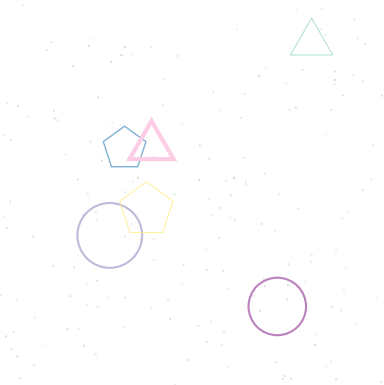[{"shape": "triangle", "thickness": 0.5, "radius": 0.32, "center": [0.809, 0.889]}, {"shape": "circle", "thickness": 1.5, "radius": 0.42, "center": [0.285, 0.388]}, {"shape": "pentagon", "thickness": 1, "radius": 0.29, "center": [0.324, 0.614]}, {"shape": "triangle", "thickness": 3, "radius": 0.33, "center": [0.394, 0.62]}, {"shape": "circle", "thickness": 1.5, "radius": 0.37, "center": [0.72, 0.204]}, {"shape": "pentagon", "thickness": 0.5, "radius": 0.36, "center": [0.38, 0.455]}]